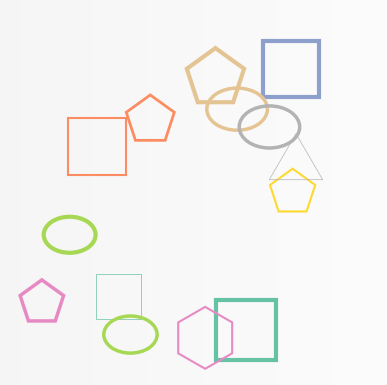[{"shape": "square", "thickness": 0.5, "radius": 0.29, "center": [0.305, 0.23]}, {"shape": "square", "thickness": 3, "radius": 0.39, "center": [0.636, 0.143]}, {"shape": "pentagon", "thickness": 2, "radius": 0.33, "center": [0.388, 0.688]}, {"shape": "square", "thickness": 1.5, "radius": 0.37, "center": [0.25, 0.62]}, {"shape": "square", "thickness": 3, "radius": 0.36, "center": [0.751, 0.821]}, {"shape": "hexagon", "thickness": 1.5, "radius": 0.4, "center": [0.53, 0.122]}, {"shape": "pentagon", "thickness": 2.5, "radius": 0.29, "center": [0.108, 0.214]}, {"shape": "oval", "thickness": 3, "radius": 0.33, "center": [0.18, 0.39]}, {"shape": "oval", "thickness": 2.5, "radius": 0.34, "center": [0.337, 0.131]}, {"shape": "pentagon", "thickness": 1.5, "radius": 0.31, "center": [0.755, 0.5]}, {"shape": "oval", "thickness": 2.5, "radius": 0.39, "center": [0.612, 0.717]}, {"shape": "pentagon", "thickness": 3, "radius": 0.39, "center": [0.556, 0.797]}, {"shape": "oval", "thickness": 2.5, "radius": 0.39, "center": [0.695, 0.67]}, {"shape": "triangle", "thickness": 0.5, "radius": 0.4, "center": [0.764, 0.573]}]